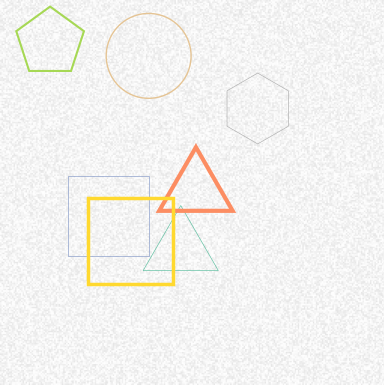[{"shape": "triangle", "thickness": 0.5, "radius": 0.56, "center": [0.469, 0.353]}, {"shape": "triangle", "thickness": 3, "radius": 0.55, "center": [0.509, 0.507]}, {"shape": "square", "thickness": 0.5, "radius": 0.52, "center": [0.281, 0.438]}, {"shape": "pentagon", "thickness": 1.5, "radius": 0.46, "center": [0.13, 0.89]}, {"shape": "square", "thickness": 2.5, "radius": 0.55, "center": [0.338, 0.374]}, {"shape": "circle", "thickness": 1, "radius": 0.55, "center": [0.386, 0.855]}, {"shape": "hexagon", "thickness": 0.5, "radius": 0.46, "center": [0.669, 0.718]}]